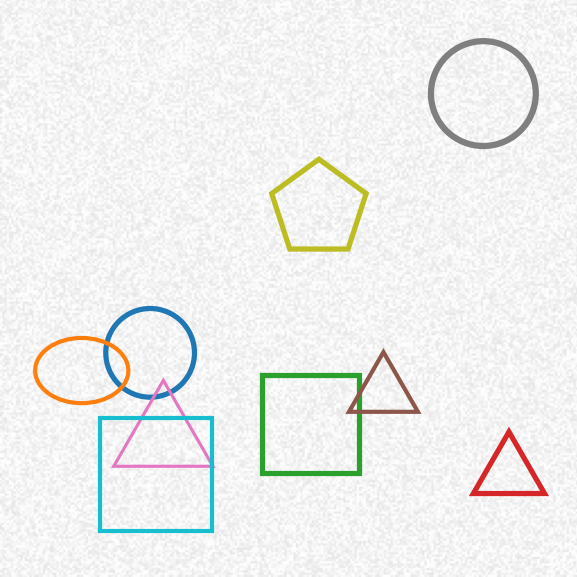[{"shape": "circle", "thickness": 2.5, "radius": 0.38, "center": [0.26, 0.388]}, {"shape": "oval", "thickness": 2, "radius": 0.4, "center": [0.142, 0.357]}, {"shape": "square", "thickness": 2.5, "radius": 0.42, "center": [0.538, 0.265]}, {"shape": "triangle", "thickness": 2.5, "radius": 0.36, "center": [0.881, 0.18]}, {"shape": "triangle", "thickness": 2, "radius": 0.34, "center": [0.664, 0.321]}, {"shape": "triangle", "thickness": 1.5, "radius": 0.5, "center": [0.283, 0.241]}, {"shape": "circle", "thickness": 3, "radius": 0.45, "center": [0.837, 0.837]}, {"shape": "pentagon", "thickness": 2.5, "radius": 0.43, "center": [0.552, 0.637]}, {"shape": "square", "thickness": 2, "radius": 0.49, "center": [0.271, 0.178]}]